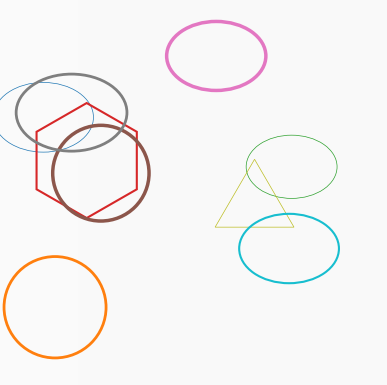[{"shape": "oval", "thickness": 0.5, "radius": 0.65, "center": [0.112, 0.695]}, {"shape": "circle", "thickness": 2, "radius": 0.66, "center": [0.142, 0.202]}, {"shape": "oval", "thickness": 0.5, "radius": 0.59, "center": [0.753, 0.567]}, {"shape": "hexagon", "thickness": 1.5, "radius": 0.75, "center": [0.224, 0.583]}, {"shape": "circle", "thickness": 2.5, "radius": 0.62, "center": [0.26, 0.55]}, {"shape": "oval", "thickness": 2.5, "radius": 0.64, "center": [0.558, 0.855]}, {"shape": "oval", "thickness": 2, "radius": 0.71, "center": [0.185, 0.707]}, {"shape": "triangle", "thickness": 0.5, "radius": 0.59, "center": [0.657, 0.469]}, {"shape": "oval", "thickness": 1.5, "radius": 0.64, "center": [0.746, 0.355]}]